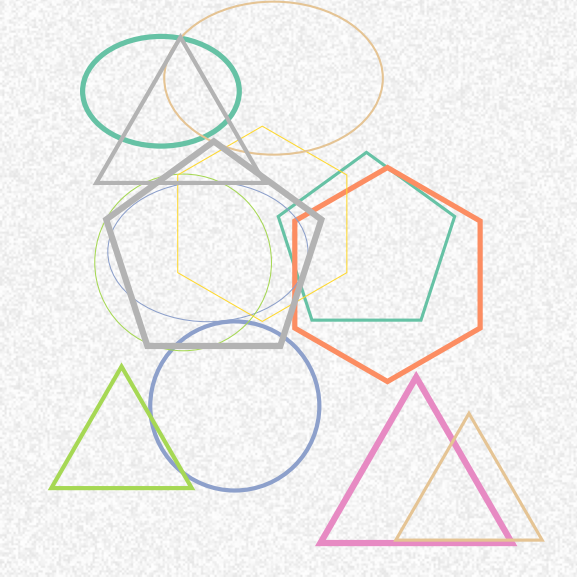[{"shape": "pentagon", "thickness": 1.5, "radius": 0.8, "center": [0.635, 0.575]}, {"shape": "oval", "thickness": 2.5, "radius": 0.68, "center": [0.279, 0.841]}, {"shape": "hexagon", "thickness": 2.5, "radius": 0.93, "center": [0.671, 0.524]}, {"shape": "oval", "thickness": 0.5, "radius": 0.87, "center": [0.36, 0.563]}, {"shape": "circle", "thickness": 2, "radius": 0.73, "center": [0.407, 0.296]}, {"shape": "triangle", "thickness": 3, "radius": 0.96, "center": [0.721, 0.155]}, {"shape": "circle", "thickness": 0.5, "radius": 0.76, "center": [0.317, 0.545]}, {"shape": "triangle", "thickness": 2, "radius": 0.7, "center": [0.21, 0.224]}, {"shape": "hexagon", "thickness": 0.5, "radius": 0.85, "center": [0.454, 0.612]}, {"shape": "oval", "thickness": 1, "radius": 0.95, "center": [0.474, 0.864]}, {"shape": "triangle", "thickness": 1.5, "radius": 0.73, "center": [0.812, 0.137]}, {"shape": "pentagon", "thickness": 3, "radius": 0.98, "center": [0.37, 0.559]}, {"shape": "triangle", "thickness": 2, "radius": 0.84, "center": [0.312, 0.767]}]